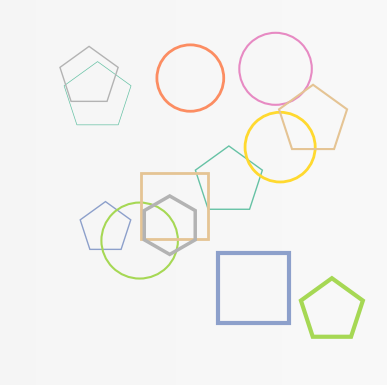[{"shape": "pentagon", "thickness": 0.5, "radius": 0.45, "center": [0.252, 0.749]}, {"shape": "pentagon", "thickness": 1, "radius": 0.45, "center": [0.591, 0.53]}, {"shape": "circle", "thickness": 2, "radius": 0.43, "center": [0.491, 0.797]}, {"shape": "square", "thickness": 3, "radius": 0.46, "center": [0.655, 0.252]}, {"shape": "pentagon", "thickness": 1, "radius": 0.34, "center": [0.272, 0.408]}, {"shape": "circle", "thickness": 1.5, "radius": 0.47, "center": [0.711, 0.821]}, {"shape": "pentagon", "thickness": 3, "radius": 0.42, "center": [0.857, 0.193]}, {"shape": "circle", "thickness": 1.5, "radius": 0.49, "center": [0.36, 0.375]}, {"shape": "circle", "thickness": 2, "radius": 0.45, "center": [0.723, 0.618]}, {"shape": "pentagon", "thickness": 1.5, "radius": 0.46, "center": [0.808, 0.688]}, {"shape": "square", "thickness": 2, "radius": 0.43, "center": [0.45, 0.465]}, {"shape": "pentagon", "thickness": 1, "radius": 0.39, "center": [0.23, 0.801]}, {"shape": "hexagon", "thickness": 2.5, "radius": 0.38, "center": [0.438, 0.415]}]